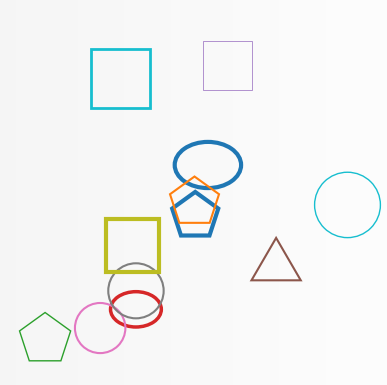[{"shape": "oval", "thickness": 3, "radius": 0.43, "center": [0.537, 0.571]}, {"shape": "pentagon", "thickness": 3, "radius": 0.31, "center": [0.504, 0.439]}, {"shape": "pentagon", "thickness": 1.5, "radius": 0.33, "center": [0.502, 0.475]}, {"shape": "pentagon", "thickness": 1, "radius": 0.35, "center": [0.116, 0.119]}, {"shape": "oval", "thickness": 2.5, "radius": 0.33, "center": [0.351, 0.197]}, {"shape": "square", "thickness": 0.5, "radius": 0.32, "center": [0.587, 0.83]}, {"shape": "triangle", "thickness": 1.5, "radius": 0.37, "center": [0.713, 0.309]}, {"shape": "circle", "thickness": 1.5, "radius": 0.33, "center": [0.258, 0.148]}, {"shape": "circle", "thickness": 1.5, "radius": 0.36, "center": [0.351, 0.245]}, {"shape": "square", "thickness": 3, "radius": 0.35, "center": [0.342, 0.363]}, {"shape": "square", "thickness": 2, "radius": 0.38, "center": [0.311, 0.796]}, {"shape": "circle", "thickness": 1, "radius": 0.42, "center": [0.897, 0.468]}]